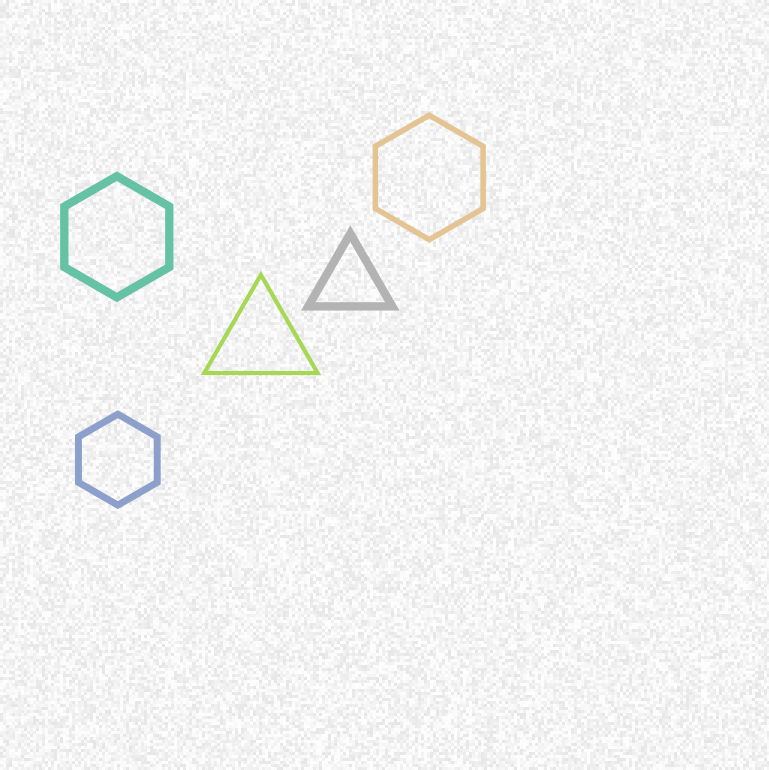[{"shape": "hexagon", "thickness": 3, "radius": 0.39, "center": [0.152, 0.692]}, {"shape": "hexagon", "thickness": 2.5, "radius": 0.3, "center": [0.153, 0.403]}, {"shape": "triangle", "thickness": 1.5, "radius": 0.43, "center": [0.339, 0.558]}, {"shape": "hexagon", "thickness": 2, "radius": 0.4, "center": [0.557, 0.77]}, {"shape": "triangle", "thickness": 3, "radius": 0.32, "center": [0.455, 0.634]}]